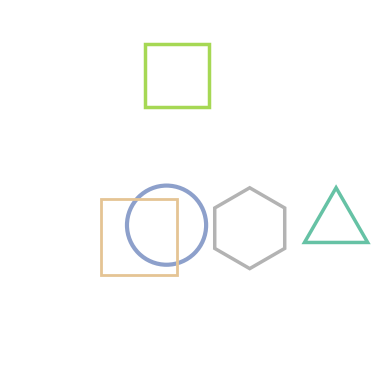[{"shape": "triangle", "thickness": 2.5, "radius": 0.47, "center": [0.873, 0.418]}, {"shape": "circle", "thickness": 3, "radius": 0.51, "center": [0.433, 0.415]}, {"shape": "square", "thickness": 2.5, "radius": 0.41, "center": [0.46, 0.804]}, {"shape": "square", "thickness": 2, "radius": 0.49, "center": [0.361, 0.386]}, {"shape": "hexagon", "thickness": 2.5, "radius": 0.52, "center": [0.649, 0.407]}]